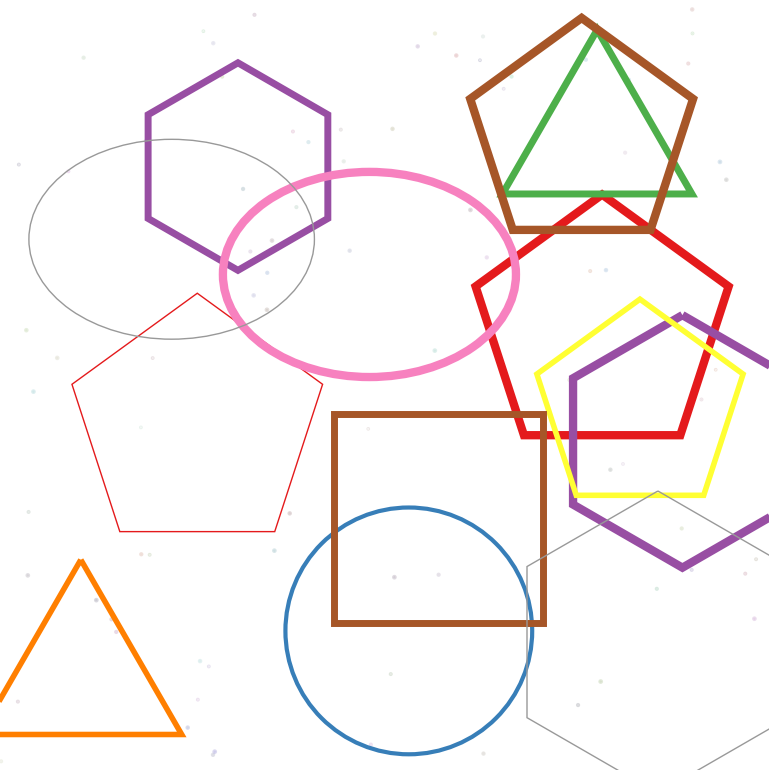[{"shape": "pentagon", "thickness": 3, "radius": 0.86, "center": [0.782, 0.575]}, {"shape": "pentagon", "thickness": 0.5, "radius": 0.86, "center": [0.256, 0.448]}, {"shape": "circle", "thickness": 1.5, "radius": 0.8, "center": [0.531, 0.181]}, {"shape": "triangle", "thickness": 2.5, "radius": 0.71, "center": [0.776, 0.819]}, {"shape": "hexagon", "thickness": 3, "radius": 0.82, "center": [0.886, 0.427]}, {"shape": "hexagon", "thickness": 2.5, "radius": 0.67, "center": [0.309, 0.784]}, {"shape": "triangle", "thickness": 2, "radius": 0.76, "center": [0.105, 0.122]}, {"shape": "pentagon", "thickness": 2, "radius": 0.7, "center": [0.831, 0.471]}, {"shape": "pentagon", "thickness": 3, "radius": 0.76, "center": [0.755, 0.825]}, {"shape": "square", "thickness": 2.5, "radius": 0.68, "center": [0.569, 0.326]}, {"shape": "oval", "thickness": 3, "radius": 0.95, "center": [0.48, 0.644]}, {"shape": "hexagon", "thickness": 0.5, "radius": 0.98, "center": [0.854, 0.166]}, {"shape": "oval", "thickness": 0.5, "radius": 0.93, "center": [0.223, 0.689]}]